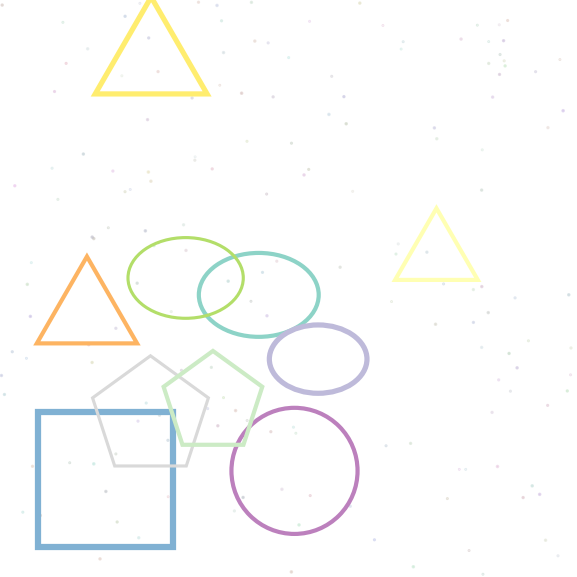[{"shape": "oval", "thickness": 2, "radius": 0.52, "center": [0.448, 0.489]}, {"shape": "triangle", "thickness": 2, "radius": 0.41, "center": [0.756, 0.556]}, {"shape": "oval", "thickness": 2.5, "radius": 0.42, "center": [0.551, 0.377]}, {"shape": "square", "thickness": 3, "radius": 0.58, "center": [0.183, 0.17]}, {"shape": "triangle", "thickness": 2, "radius": 0.5, "center": [0.151, 0.455]}, {"shape": "oval", "thickness": 1.5, "radius": 0.5, "center": [0.321, 0.518]}, {"shape": "pentagon", "thickness": 1.5, "radius": 0.53, "center": [0.261, 0.278]}, {"shape": "circle", "thickness": 2, "radius": 0.55, "center": [0.51, 0.184]}, {"shape": "pentagon", "thickness": 2, "radius": 0.45, "center": [0.369, 0.302]}, {"shape": "triangle", "thickness": 2.5, "radius": 0.56, "center": [0.262, 0.892]}]